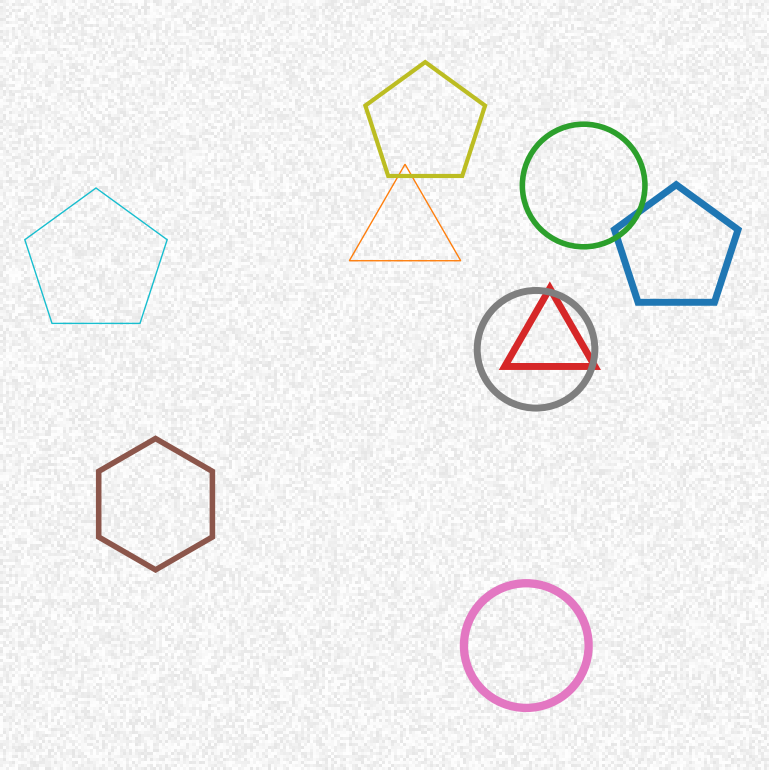[{"shape": "pentagon", "thickness": 2.5, "radius": 0.42, "center": [0.878, 0.676]}, {"shape": "triangle", "thickness": 0.5, "radius": 0.42, "center": [0.526, 0.703]}, {"shape": "circle", "thickness": 2, "radius": 0.4, "center": [0.758, 0.759]}, {"shape": "triangle", "thickness": 2.5, "radius": 0.34, "center": [0.714, 0.558]}, {"shape": "hexagon", "thickness": 2, "radius": 0.43, "center": [0.202, 0.345]}, {"shape": "circle", "thickness": 3, "radius": 0.4, "center": [0.683, 0.162]}, {"shape": "circle", "thickness": 2.5, "radius": 0.38, "center": [0.696, 0.546]}, {"shape": "pentagon", "thickness": 1.5, "radius": 0.41, "center": [0.552, 0.838]}, {"shape": "pentagon", "thickness": 0.5, "radius": 0.49, "center": [0.125, 0.659]}]